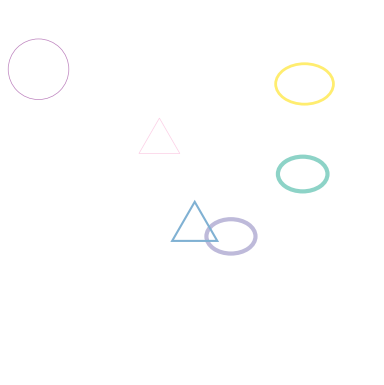[{"shape": "oval", "thickness": 3, "radius": 0.32, "center": [0.786, 0.548]}, {"shape": "oval", "thickness": 3, "radius": 0.32, "center": [0.6, 0.386]}, {"shape": "triangle", "thickness": 1.5, "radius": 0.34, "center": [0.506, 0.408]}, {"shape": "triangle", "thickness": 0.5, "radius": 0.31, "center": [0.414, 0.632]}, {"shape": "circle", "thickness": 0.5, "radius": 0.39, "center": [0.1, 0.82]}, {"shape": "oval", "thickness": 2, "radius": 0.38, "center": [0.791, 0.782]}]